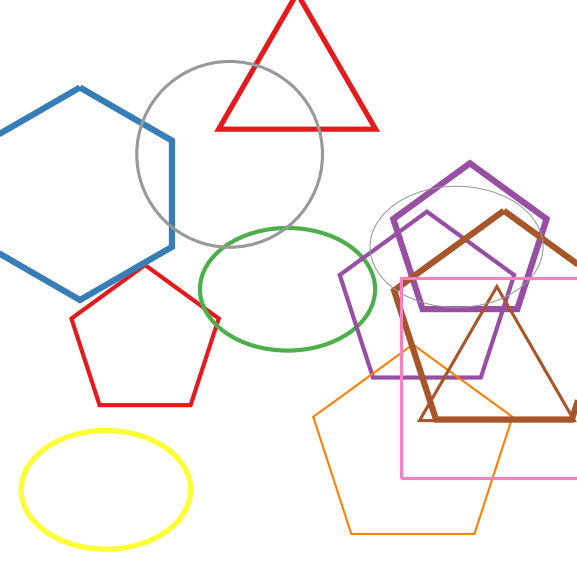[{"shape": "triangle", "thickness": 2.5, "radius": 0.78, "center": [0.515, 0.854]}, {"shape": "pentagon", "thickness": 2, "radius": 0.67, "center": [0.251, 0.406]}, {"shape": "hexagon", "thickness": 3, "radius": 0.92, "center": [0.138, 0.664]}, {"shape": "oval", "thickness": 2, "radius": 0.76, "center": [0.498, 0.498]}, {"shape": "pentagon", "thickness": 3, "radius": 0.7, "center": [0.814, 0.577]}, {"shape": "pentagon", "thickness": 2, "radius": 0.79, "center": [0.739, 0.474]}, {"shape": "pentagon", "thickness": 1, "radius": 0.91, "center": [0.715, 0.221]}, {"shape": "oval", "thickness": 2.5, "radius": 0.73, "center": [0.183, 0.151]}, {"shape": "triangle", "thickness": 1.5, "radius": 0.77, "center": [0.86, 0.348]}, {"shape": "pentagon", "thickness": 3, "radius": 1.0, "center": [0.873, 0.434]}, {"shape": "square", "thickness": 1.5, "radius": 0.87, "center": [0.869, 0.344]}, {"shape": "circle", "thickness": 1.5, "radius": 0.8, "center": [0.398, 0.732]}, {"shape": "oval", "thickness": 0.5, "radius": 0.75, "center": [0.791, 0.572]}]